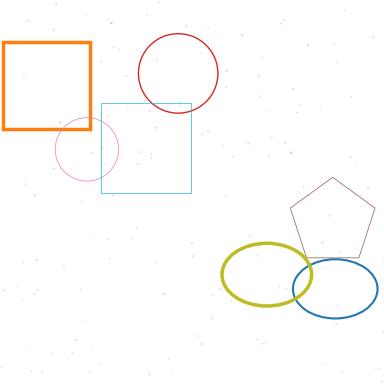[{"shape": "oval", "thickness": 1.5, "radius": 0.55, "center": [0.871, 0.25]}, {"shape": "square", "thickness": 2.5, "radius": 0.56, "center": [0.121, 0.777]}, {"shape": "circle", "thickness": 1, "radius": 0.52, "center": [0.463, 0.809]}, {"shape": "pentagon", "thickness": 0.5, "radius": 0.58, "center": [0.864, 0.424]}, {"shape": "circle", "thickness": 0.5, "radius": 0.41, "center": [0.226, 0.612]}, {"shape": "oval", "thickness": 2.5, "radius": 0.58, "center": [0.693, 0.287]}, {"shape": "square", "thickness": 0.5, "radius": 0.59, "center": [0.379, 0.616]}]